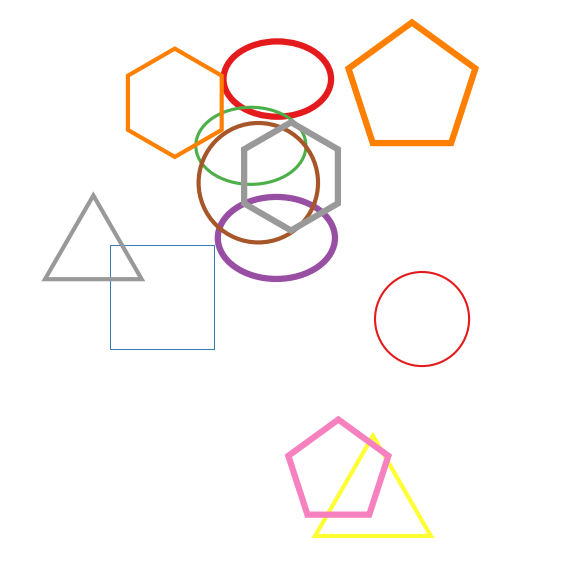[{"shape": "oval", "thickness": 3, "radius": 0.47, "center": [0.48, 0.862]}, {"shape": "circle", "thickness": 1, "radius": 0.41, "center": [0.731, 0.447]}, {"shape": "square", "thickness": 0.5, "radius": 0.45, "center": [0.281, 0.484]}, {"shape": "oval", "thickness": 1.5, "radius": 0.48, "center": [0.434, 0.747]}, {"shape": "oval", "thickness": 3, "radius": 0.51, "center": [0.479, 0.587]}, {"shape": "hexagon", "thickness": 2, "radius": 0.47, "center": [0.303, 0.821]}, {"shape": "pentagon", "thickness": 3, "radius": 0.58, "center": [0.713, 0.845]}, {"shape": "triangle", "thickness": 2, "radius": 0.58, "center": [0.646, 0.129]}, {"shape": "circle", "thickness": 2, "radius": 0.52, "center": [0.447, 0.683]}, {"shape": "pentagon", "thickness": 3, "radius": 0.46, "center": [0.586, 0.182]}, {"shape": "hexagon", "thickness": 3, "radius": 0.47, "center": [0.504, 0.694]}, {"shape": "triangle", "thickness": 2, "radius": 0.48, "center": [0.162, 0.564]}]